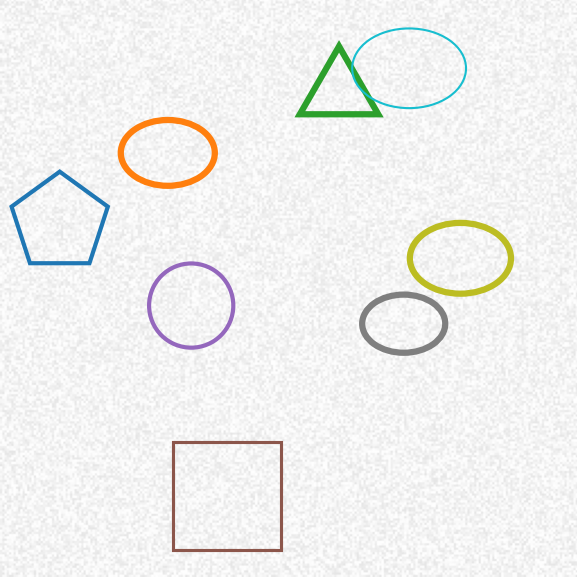[{"shape": "pentagon", "thickness": 2, "radius": 0.44, "center": [0.103, 0.614]}, {"shape": "oval", "thickness": 3, "radius": 0.41, "center": [0.291, 0.734]}, {"shape": "triangle", "thickness": 3, "radius": 0.39, "center": [0.587, 0.84]}, {"shape": "circle", "thickness": 2, "radius": 0.36, "center": [0.331, 0.47]}, {"shape": "square", "thickness": 1.5, "radius": 0.47, "center": [0.393, 0.14]}, {"shape": "oval", "thickness": 3, "radius": 0.36, "center": [0.699, 0.439]}, {"shape": "oval", "thickness": 3, "radius": 0.44, "center": [0.797, 0.552]}, {"shape": "oval", "thickness": 1, "radius": 0.49, "center": [0.708, 0.881]}]